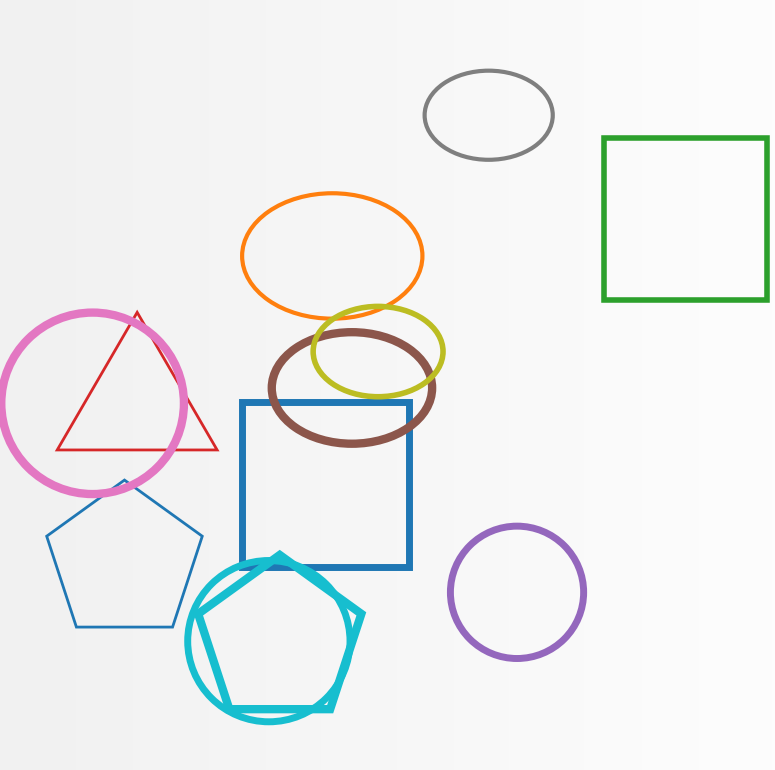[{"shape": "square", "thickness": 2.5, "radius": 0.54, "center": [0.42, 0.371]}, {"shape": "pentagon", "thickness": 1, "radius": 0.53, "center": [0.161, 0.271]}, {"shape": "oval", "thickness": 1.5, "radius": 0.58, "center": [0.429, 0.668]}, {"shape": "square", "thickness": 2, "radius": 0.53, "center": [0.885, 0.715]}, {"shape": "triangle", "thickness": 1, "radius": 0.6, "center": [0.177, 0.475]}, {"shape": "circle", "thickness": 2.5, "radius": 0.43, "center": [0.667, 0.231]}, {"shape": "oval", "thickness": 3, "radius": 0.52, "center": [0.454, 0.496]}, {"shape": "circle", "thickness": 3, "radius": 0.59, "center": [0.119, 0.476]}, {"shape": "oval", "thickness": 1.5, "radius": 0.41, "center": [0.631, 0.85]}, {"shape": "oval", "thickness": 2, "radius": 0.42, "center": [0.488, 0.543]}, {"shape": "pentagon", "thickness": 3, "radius": 0.55, "center": [0.361, 0.169]}, {"shape": "circle", "thickness": 2.5, "radius": 0.52, "center": [0.347, 0.167]}]